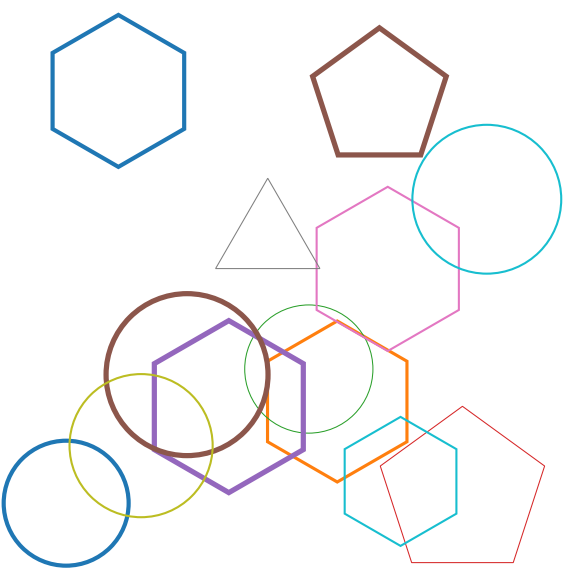[{"shape": "hexagon", "thickness": 2, "radius": 0.66, "center": [0.205, 0.842]}, {"shape": "circle", "thickness": 2, "radius": 0.54, "center": [0.115, 0.128]}, {"shape": "hexagon", "thickness": 1.5, "radius": 0.7, "center": [0.584, 0.304]}, {"shape": "circle", "thickness": 0.5, "radius": 0.55, "center": [0.535, 0.36]}, {"shape": "pentagon", "thickness": 0.5, "radius": 0.75, "center": [0.801, 0.146]}, {"shape": "hexagon", "thickness": 2.5, "radius": 0.74, "center": [0.396, 0.295]}, {"shape": "circle", "thickness": 2.5, "radius": 0.7, "center": [0.324, 0.35]}, {"shape": "pentagon", "thickness": 2.5, "radius": 0.61, "center": [0.657, 0.829]}, {"shape": "hexagon", "thickness": 1, "radius": 0.71, "center": [0.671, 0.533]}, {"shape": "triangle", "thickness": 0.5, "radius": 0.52, "center": [0.464, 0.586]}, {"shape": "circle", "thickness": 1, "radius": 0.62, "center": [0.244, 0.227]}, {"shape": "hexagon", "thickness": 1, "radius": 0.56, "center": [0.694, 0.166]}, {"shape": "circle", "thickness": 1, "radius": 0.64, "center": [0.843, 0.654]}]